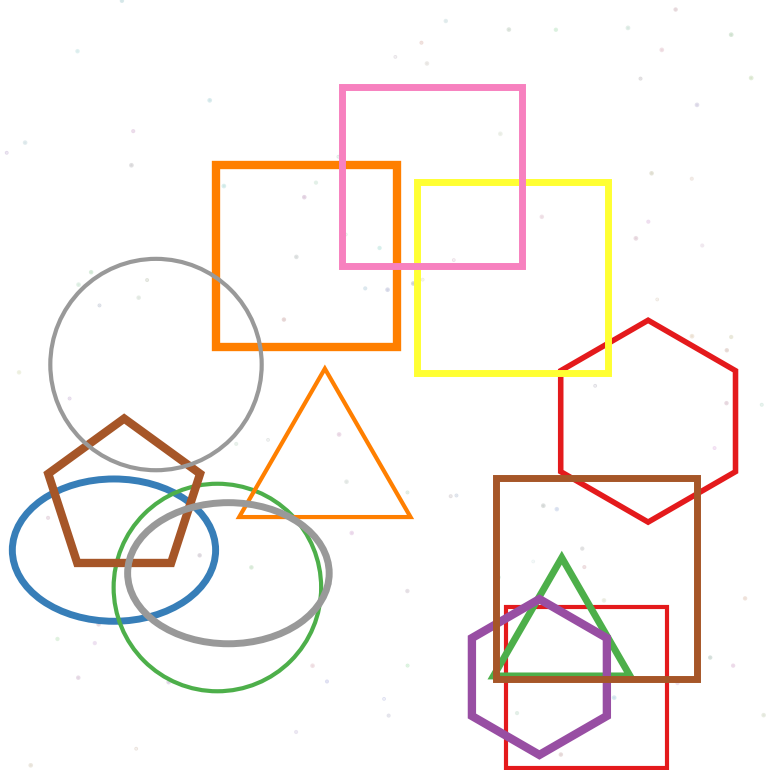[{"shape": "square", "thickness": 1.5, "radius": 0.52, "center": [0.762, 0.107]}, {"shape": "hexagon", "thickness": 2, "radius": 0.66, "center": [0.842, 0.453]}, {"shape": "oval", "thickness": 2.5, "radius": 0.66, "center": [0.148, 0.286]}, {"shape": "circle", "thickness": 1.5, "radius": 0.67, "center": [0.282, 0.237]}, {"shape": "triangle", "thickness": 2.5, "radius": 0.51, "center": [0.73, 0.173]}, {"shape": "hexagon", "thickness": 3, "radius": 0.51, "center": [0.701, 0.121]}, {"shape": "square", "thickness": 3, "radius": 0.59, "center": [0.398, 0.668]}, {"shape": "triangle", "thickness": 1.5, "radius": 0.64, "center": [0.422, 0.393]}, {"shape": "square", "thickness": 2.5, "radius": 0.62, "center": [0.665, 0.64]}, {"shape": "square", "thickness": 2.5, "radius": 0.65, "center": [0.775, 0.248]}, {"shape": "pentagon", "thickness": 3, "radius": 0.52, "center": [0.161, 0.353]}, {"shape": "square", "thickness": 2.5, "radius": 0.58, "center": [0.561, 0.77]}, {"shape": "circle", "thickness": 1.5, "radius": 0.69, "center": [0.203, 0.527]}, {"shape": "oval", "thickness": 2.5, "radius": 0.65, "center": [0.297, 0.256]}]